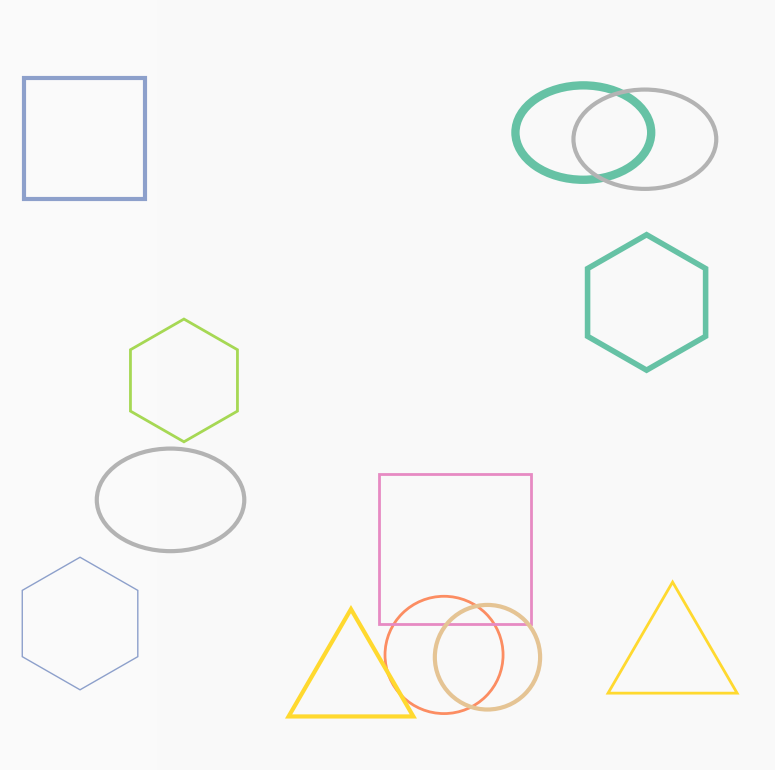[{"shape": "oval", "thickness": 3, "radius": 0.44, "center": [0.753, 0.828]}, {"shape": "hexagon", "thickness": 2, "radius": 0.44, "center": [0.834, 0.607]}, {"shape": "circle", "thickness": 1, "radius": 0.38, "center": [0.573, 0.149]}, {"shape": "square", "thickness": 1.5, "radius": 0.39, "center": [0.109, 0.821]}, {"shape": "hexagon", "thickness": 0.5, "radius": 0.43, "center": [0.103, 0.19]}, {"shape": "square", "thickness": 1, "radius": 0.49, "center": [0.587, 0.287]}, {"shape": "hexagon", "thickness": 1, "radius": 0.4, "center": [0.237, 0.506]}, {"shape": "triangle", "thickness": 1.5, "radius": 0.46, "center": [0.453, 0.116]}, {"shape": "triangle", "thickness": 1, "radius": 0.48, "center": [0.868, 0.148]}, {"shape": "circle", "thickness": 1.5, "radius": 0.34, "center": [0.629, 0.146]}, {"shape": "oval", "thickness": 1.5, "radius": 0.46, "center": [0.832, 0.819]}, {"shape": "oval", "thickness": 1.5, "radius": 0.48, "center": [0.22, 0.351]}]